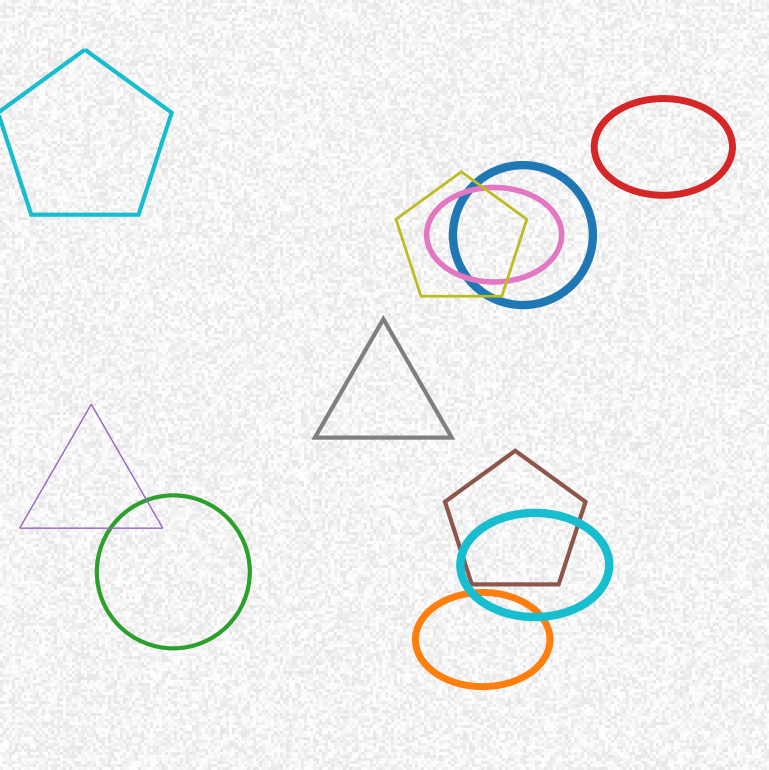[{"shape": "circle", "thickness": 3, "radius": 0.45, "center": [0.679, 0.695]}, {"shape": "oval", "thickness": 2.5, "radius": 0.44, "center": [0.627, 0.169]}, {"shape": "circle", "thickness": 1.5, "radius": 0.5, "center": [0.225, 0.257]}, {"shape": "oval", "thickness": 2.5, "radius": 0.45, "center": [0.861, 0.809]}, {"shape": "triangle", "thickness": 0.5, "radius": 0.54, "center": [0.119, 0.368]}, {"shape": "pentagon", "thickness": 1.5, "radius": 0.48, "center": [0.669, 0.319]}, {"shape": "oval", "thickness": 2, "radius": 0.44, "center": [0.642, 0.695]}, {"shape": "triangle", "thickness": 1.5, "radius": 0.51, "center": [0.498, 0.483]}, {"shape": "pentagon", "thickness": 1, "radius": 0.45, "center": [0.599, 0.688]}, {"shape": "pentagon", "thickness": 1.5, "radius": 0.59, "center": [0.11, 0.817]}, {"shape": "oval", "thickness": 3, "radius": 0.48, "center": [0.695, 0.266]}]